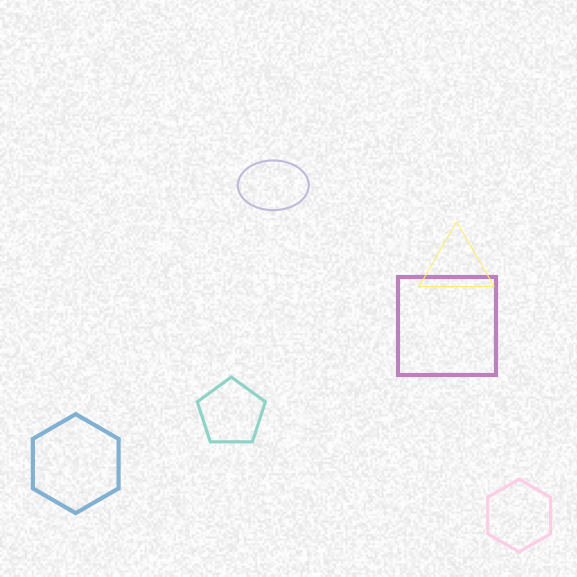[{"shape": "pentagon", "thickness": 1.5, "radius": 0.31, "center": [0.401, 0.284]}, {"shape": "oval", "thickness": 1, "radius": 0.31, "center": [0.473, 0.678]}, {"shape": "hexagon", "thickness": 2, "radius": 0.43, "center": [0.131, 0.196]}, {"shape": "hexagon", "thickness": 1.5, "radius": 0.31, "center": [0.899, 0.106]}, {"shape": "square", "thickness": 2, "radius": 0.42, "center": [0.775, 0.434]}, {"shape": "triangle", "thickness": 0.5, "radius": 0.37, "center": [0.791, 0.54]}]